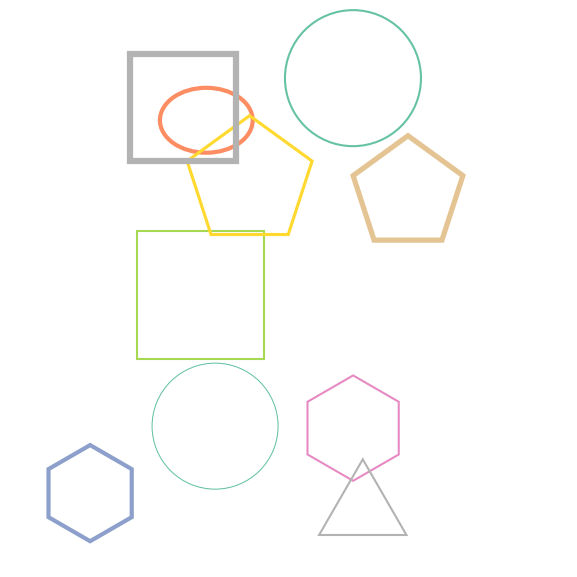[{"shape": "circle", "thickness": 0.5, "radius": 0.55, "center": [0.372, 0.261]}, {"shape": "circle", "thickness": 1, "radius": 0.59, "center": [0.611, 0.864]}, {"shape": "oval", "thickness": 2, "radius": 0.4, "center": [0.357, 0.791]}, {"shape": "hexagon", "thickness": 2, "radius": 0.42, "center": [0.156, 0.145]}, {"shape": "hexagon", "thickness": 1, "radius": 0.46, "center": [0.611, 0.258]}, {"shape": "square", "thickness": 1, "radius": 0.55, "center": [0.347, 0.488]}, {"shape": "pentagon", "thickness": 1.5, "radius": 0.57, "center": [0.432, 0.685]}, {"shape": "pentagon", "thickness": 2.5, "radius": 0.5, "center": [0.707, 0.664]}, {"shape": "square", "thickness": 3, "radius": 0.46, "center": [0.317, 0.813]}, {"shape": "triangle", "thickness": 1, "radius": 0.44, "center": [0.628, 0.116]}]